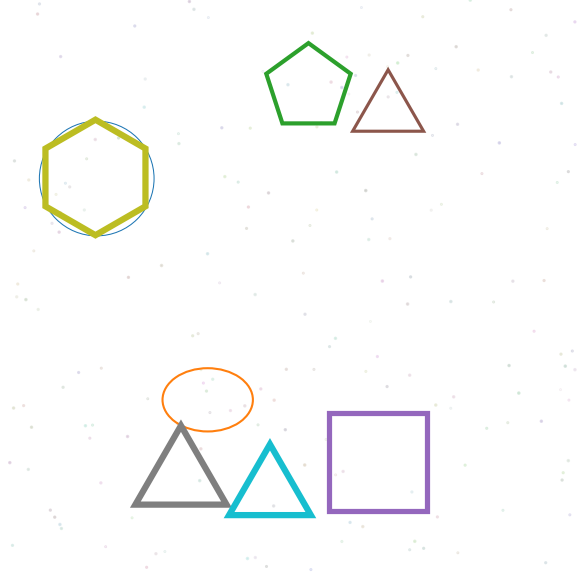[{"shape": "circle", "thickness": 0.5, "radius": 0.5, "center": [0.167, 0.69]}, {"shape": "oval", "thickness": 1, "radius": 0.39, "center": [0.36, 0.307]}, {"shape": "pentagon", "thickness": 2, "radius": 0.38, "center": [0.534, 0.848]}, {"shape": "square", "thickness": 2.5, "radius": 0.42, "center": [0.655, 0.199]}, {"shape": "triangle", "thickness": 1.5, "radius": 0.35, "center": [0.672, 0.807]}, {"shape": "triangle", "thickness": 3, "radius": 0.46, "center": [0.313, 0.171]}, {"shape": "hexagon", "thickness": 3, "radius": 0.5, "center": [0.165, 0.692]}, {"shape": "triangle", "thickness": 3, "radius": 0.41, "center": [0.467, 0.148]}]